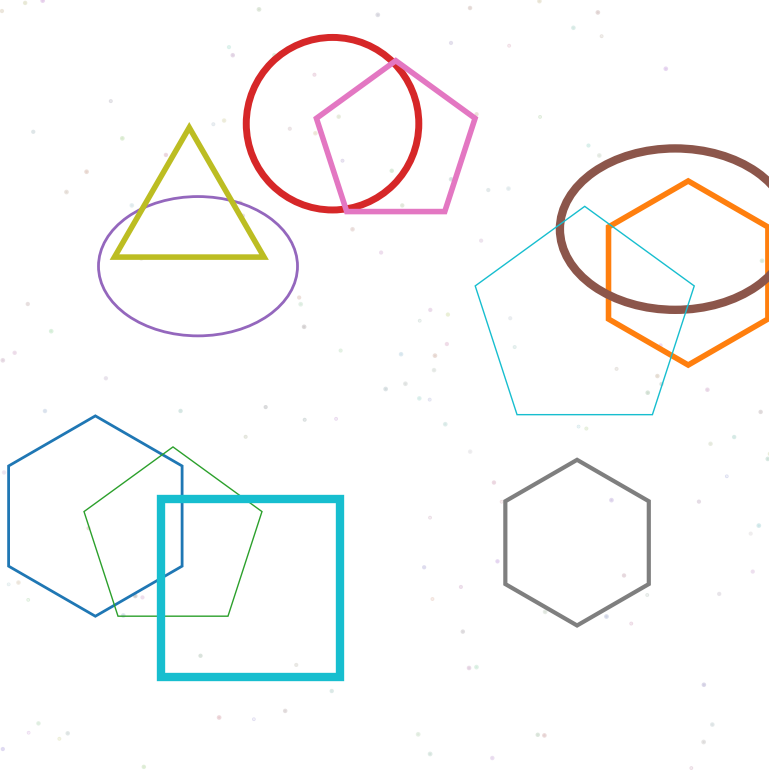[{"shape": "hexagon", "thickness": 1, "radius": 0.65, "center": [0.124, 0.33]}, {"shape": "hexagon", "thickness": 2, "radius": 0.6, "center": [0.894, 0.645]}, {"shape": "pentagon", "thickness": 0.5, "radius": 0.61, "center": [0.225, 0.298]}, {"shape": "circle", "thickness": 2.5, "radius": 0.56, "center": [0.432, 0.839]}, {"shape": "oval", "thickness": 1, "radius": 0.65, "center": [0.257, 0.654]}, {"shape": "oval", "thickness": 3, "radius": 0.75, "center": [0.877, 0.702]}, {"shape": "pentagon", "thickness": 2, "radius": 0.54, "center": [0.514, 0.813]}, {"shape": "hexagon", "thickness": 1.5, "radius": 0.54, "center": [0.749, 0.295]}, {"shape": "triangle", "thickness": 2, "radius": 0.56, "center": [0.246, 0.722]}, {"shape": "pentagon", "thickness": 0.5, "radius": 0.75, "center": [0.759, 0.582]}, {"shape": "square", "thickness": 3, "radius": 0.58, "center": [0.325, 0.236]}]